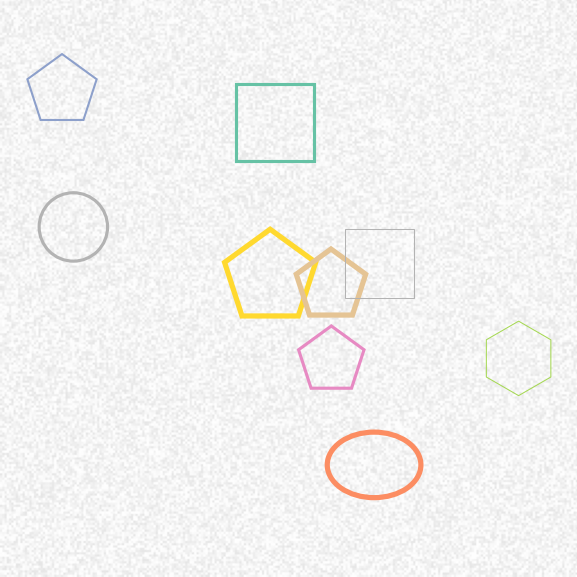[{"shape": "square", "thickness": 1.5, "radius": 0.34, "center": [0.476, 0.787]}, {"shape": "oval", "thickness": 2.5, "radius": 0.41, "center": [0.648, 0.194]}, {"shape": "pentagon", "thickness": 1, "radius": 0.32, "center": [0.107, 0.842]}, {"shape": "pentagon", "thickness": 1.5, "radius": 0.3, "center": [0.574, 0.375]}, {"shape": "hexagon", "thickness": 0.5, "radius": 0.32, "center": [0.898, 0.379]}, {"shape": "pentagon", "thickness": 2.5, "radius": 0.41, "center": [0.468, 0.519]}, {"shape": "pentagon", "thickness": 2.5, "radius": 0.32, "center": [0.573, 0.505]}, {"shape": "circle", "thickness": 1.5, "radius": 0.3, "center": [0.127, 0.606]}, {"shape": "square", "thickness": 0.5, "radius": 0.3, "center": [0.657, 0.543]}]